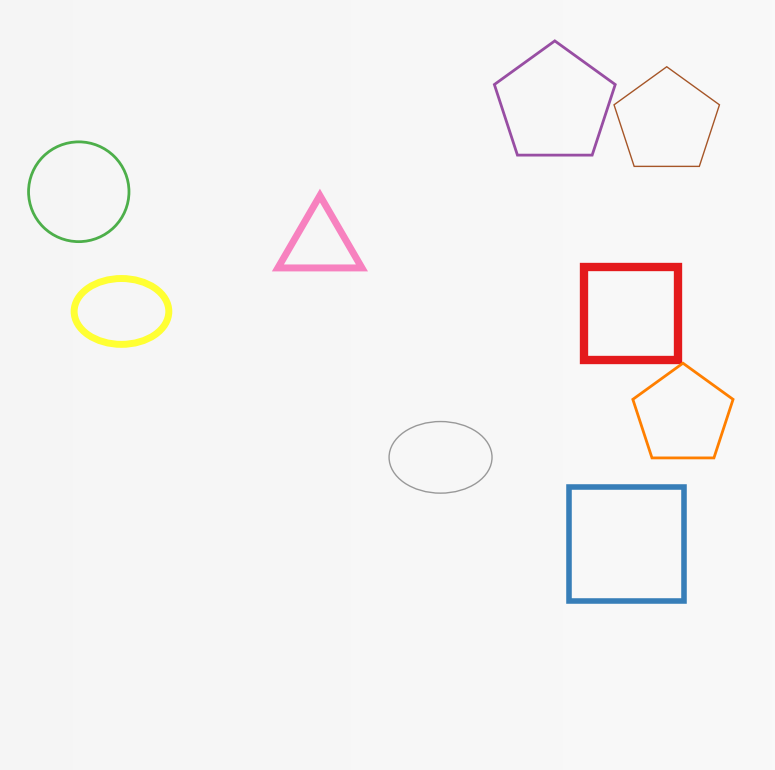[{"shape": "square", "thickness": 3, "radius": 0.3, "center": [0.814, 0.593]}, {"shape": "square", "thickness": 2, "radius": 0.37, "center": [0.808, 0.293]}, {"shape": "circle", "thickness": 1, "radius": 0.32, "center": [0.102, 0.751]}, {"shape": "pentagon", "thickness": 1, "radius": 0.41, "center": [0.716, 0.865]}, {"shape": "pentagon", "thickness": 1, "radius": 0.34, "center": [0.881, 0.46]}, {"shape": "oval", "thickness": 2.5, "radius": 0.31, "center": [0.157, 0.596]}, {"shape": "pentagon", "thickness": 0.5, "radius": 0.36, "center": [0.86, 0.842]}, {"shape": "triangle", "thickness": 2.5, "radius": 0.31, "center": [0.413, 0.683]}, {"shape": "oval", "thickness": 0.5, "radius": 0.33, "center": [0.568, 0.406]}]